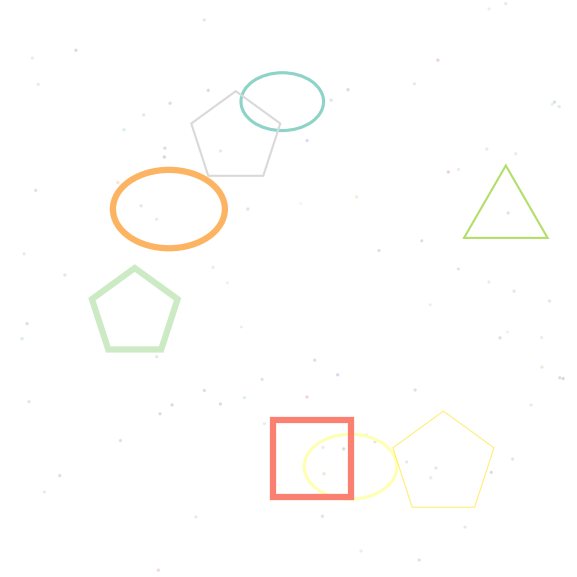[{"shape": "oval", "thickness": 1.5, "radius": 0.36, "center": [0.489, 0.823]}, {"shape": "oval", "thickness": 1.5, "radius": 0.4, "center": [0.607, 0.191]}, {"shape": "square", "thickness": 3, "radius": 0.34, "center": [0.54, 0.205]}, {"shape": "oval", "thickness": 3, "radius": 0.48, "center": [0.292, 0.637]}, {"shape": "triangle", "thickness": 1, "radius": 0.42, "center": [0.876, 0.629]}, {"shape": "pentagon", "thickness": 1, "radius": 0.41, "center": [0.408, 0.76]}, {"shape": "pentagon", "thickness": 3, "radius": 0.39, "center": [0.233, 0.457]}, {"shape": "pentagon", "thickness": 0.5, "radius": 0.46, "center": [0.768, 0.195]}]